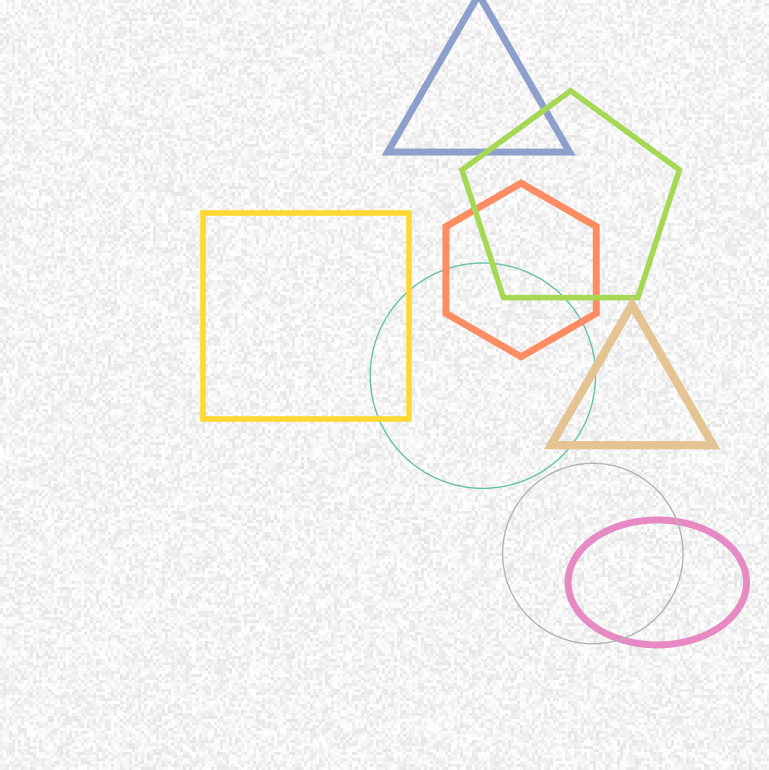[{"shape": "circle", "thickness": 0.5, "radius": 0.73, "center": [0.627, 0.512]}, {"shape": "hexagon", "thickness": 2.5, "radius": 0.56, "center": [0.677, 0.649]}, {"shape": "triangle", "thickness": 2.5, "radius": 0.68, "center": [0.622, 0.871]}, {"shape": "oval", "thickness": 2.5, "radius": 0.58, "center": [0.854, 0.244]}, {"shape": "pentagon", "thickness": 2, "radius": 0.74, "center": [0.741, 0.734]}, {"shape": "square", "thickness": 2, "radius": 0.67, "center": [0.398, 0.59]}, {"shape": "triangle", "thickness": 3, "radius": 0.61, "center": [0.821, 0.483]}, {"shape": "circle", "thickness": 0.5, "radius": 0.59, "center": [0.77, 0.281]}]